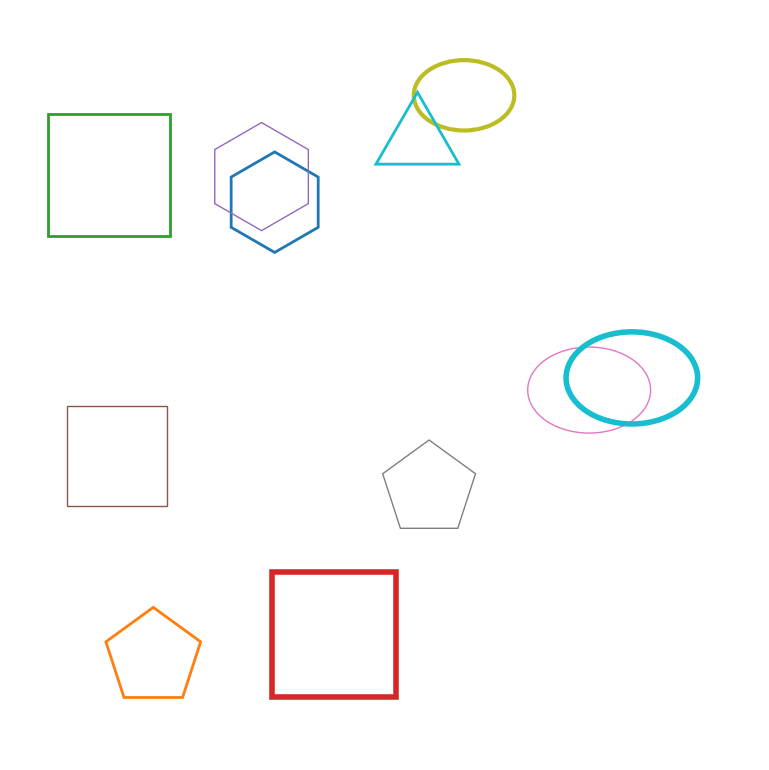[{"shape": "hexagon", "thickness": 1, "radius": 0.33, "center": [0.357, 0.737]}, {"shape": "pentagon", "thickness": 1, "radius": 0.32, "center": [0.199, 0.147]}, {"shape": "square", "thickness": 1, "radius": 0.4, "center": [0.142, 0.773]}, {"shape": "square", "thickness": 2, "radius": 0.4, "center": [0.434, 0.176]}, {"shape": "hexagon", "thickness": 0.5, "radius": 0.35, "center": [0.34, 0.771]}, {"shape": "square", "thickness": 0.5, "radius": 0.32, "center": [0.152, 0.408]}, {"shape": "oval", "thickness": 0.5, "radius": 0.4, "center": [0.765, 0.493]}, {"shape": "pentagon", "thickness": 0.5, "radius": 0.32, "center": [0.557, 0.365]}, {"shape": "oval", "thickness": 1.5, "radius": 0.33, "center": [0.603, 0.876]}, {"shape": "oval", "thickness": 2, "radius": 0.43, "center": [0.821, 0.509]}, {"shape": "triangle", "thickness": 1, "radius": 0.31, "center": [0.542, 0.818]}]